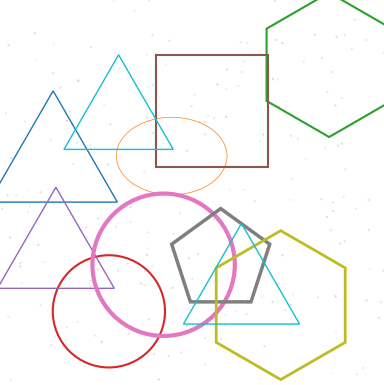[{"shape": "triangle", "thickness": 1, "radius": 0.96, "center": [0.138, 0.571]}, {"shape": "oval", "thickness": 0.5, "radius": 0.72, "center": [0.446, 0.595]}, {"shape": "hexagon", "thickness": 1.5, "radius": 0.94, "center": [0.855, 0.832]}, {"shape": "circle", "thickness": 1.5, "radius": 0.73, "center": [0.283, 0.191]}, {"shape": "triangle", "thickness": 1, "radius": 0.88, "center": [0.145, 0.339]}, {"shape": "square", "thickness": 1.5, "radius": 0.73, "center": [0.55, 0.711]}, {"shape": "circle", "thickness": 3, "radius": 0.92, "center": [0.425, 0.312]}, {"shape": "pentagon", "thickness": 2.5, "radius": 0.67, "center": [0.573, 0.324]}, {"shape": "hexagon", "thickness": 2, "radius": 0.97, "center": [0.729, 0.207]}, {"shape": "triangle", "thickness": 1, "radius": 0.87, "center": [0.627, 0.245]}, {"shape": "triangle", "thickness": 1, "radius": 0.82, "center": [0.308, 0.694]}]